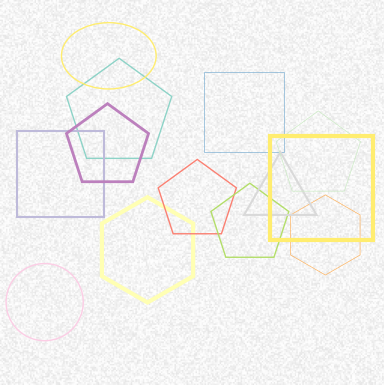[{"shape": "pentagon", "thickness": 1, "radius": 0.72, "center": [0.309, 0.705]}, {"shape": "hexagon", "thickness": 3, "radius": 0.68, "center": [0.383, 0.351]}, {"shape": "square", "thickness": 1.5, "radius": 0.56, "center": [0.157, 0.549]}, {"shape": "pentagon", "thickness": 1, "radius": 0.53, "center": [0.512, 0.479]}, {"shape": "square", "thickness": 0.5, "radius": 0.52, "center": [0.633, 0.709]}, {"shape": "hexagon", "thickness": 0.5, "radius": 0.52, "center": [0.845, 0.39]}, {"shape": "pentagon", "thickness": 1, "radius": 0.53, "center": [0.649, 0.418]}, {"shape": "circle", "thickness": 1, "radius": 0.5, "center": [0.116, 0.215]}, {"shape": "triangle", "thickness": 1.5, "radius": 0.54, "center": [0.728, 0.496]}, {"shape": "pentagon", "thickness": 2, "radius": 0.56, "center": [0.279, 0.619]}, {"shape": "pentagon", "thickness": 0.5, "radius": 0.58, "center": [0.827, 0.597]}, {"shape": "oval", "thickness": 1, "radius": 0.62, "center": [0.283, 0.855]}, {"shape": "square", "thickness": 3, "radius": 0.67, "center": [0.835, 0.511]}]